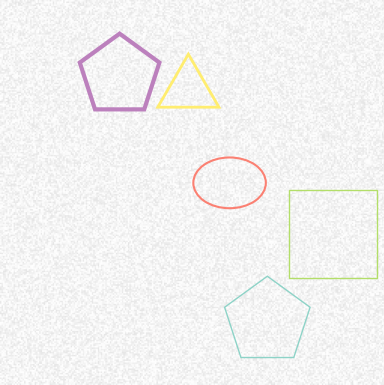[{"shape": "pentagon", "thickness": 1, "radius": 0.58, "center": [0.694, 0.166]}, {"shape": "oval", "thickness": 1.5, "radius": 0.47, "center": [0.596, 0.525]}, {"shape": "square", "thickness": 1, "radius": 0.57, "center": [0.865, 0.392]}, {"shape": "pentagon", "thickness": 3, "radius": 0.54, "center": [0.311, 0.804]}, {"shape": "triangle", "thickness": 2, "radius": 0.46, "center": [0.489, 0.767]}]